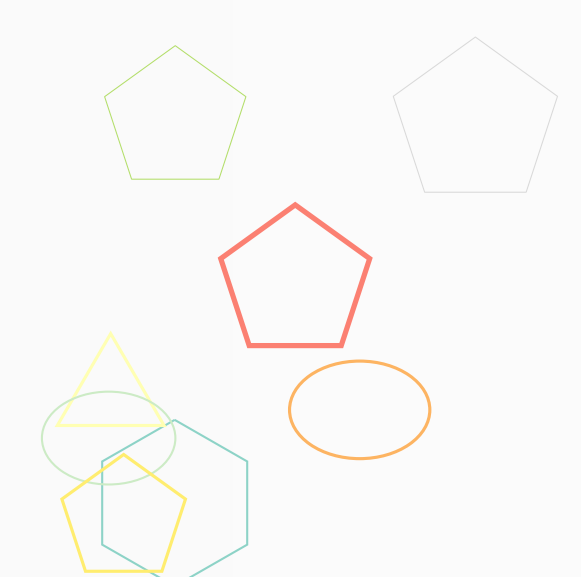[{"shape": "hexagon", "thickness": 1, "radius": 0.72, "center": [0.301, 0.128]}, {"shape": "triangle", "thickness": 1.5, "radius": 0.53, "center": [0.19, 0.315]}, {"shape": "pentagon", "thickness": 2.5, "radius": 0.67, "center": [0.508, 0.51]}, {"shape": "oval", "thickness": 1.5, "radius": 0.6, "center": [0.619, 0.289]}, {"shape": "pentagon", "thickness": 0.5, "radius": 0.64, "center": [0.302, 0.792]}, {"shape": "pentagon", "thickness": 0.5, "radius": 0.74, "center": [0.818, 0.786]}, {"shape": "oval", "thickness": 1, "radius": 0.57, "center": [0.187, 0.241]}, {"shape": "pentagon", "thickness": 1.5, "radius": 0.56, "center": [0.213, 0.1]}]